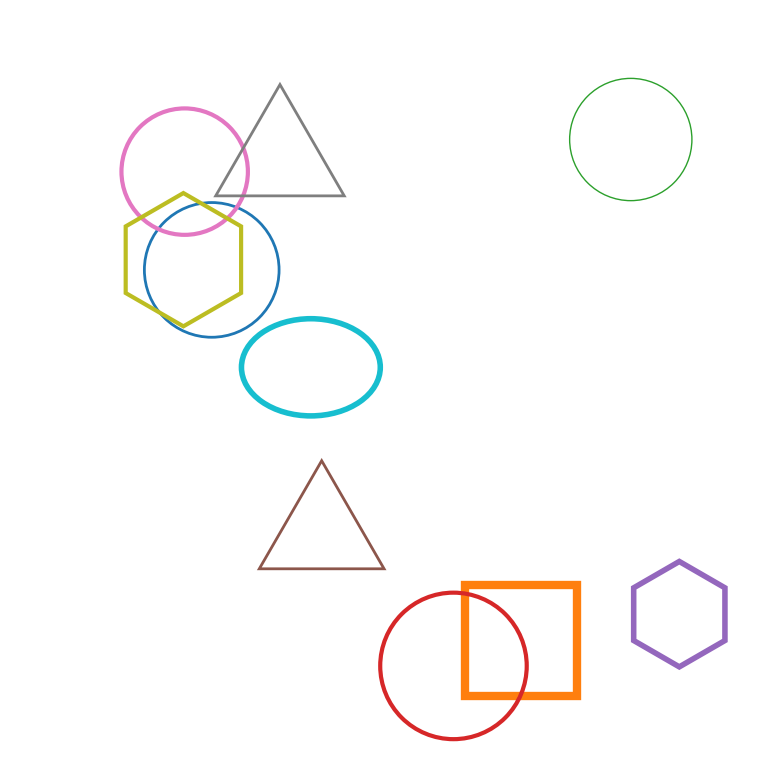[{"shape": "circle", "thickness": 1, "radius": 0.44, "center": [0.275, 0.649]}, {"shape": "square", "thickness": 3, "radius": 0.36, "center": [0.676, 0.168]}, {"shape": "circle", "thickness": 0.5, "radius": 0.4, "center": [0.819, 0.819]}, {"shape": "circle", "thickness": 1.5, "radius": 0.48, "center": [0.589, 0.135]}, {"shape": "hexagon", "thickness": 2, "radius": 0.34, "center": [0.882, 0.202]}, {"shape": "triangle", "thickness": 1, "radius": 0.47, "center": [0.418, 0.308]}, {"shape": "circle", "thickness": 1.5, "radius": 0.41, "center": [0.24, 0.777]}, {"shape": "triangle", "thickness": 1, "radius": 0.48, "center": [0.364, 0.794]}, {"shape": "hexagon", "thickness": 1.5, "radius": 0.43, "center": [0.238, 0.663]}, {"shape": "oval", "thickness": 2, "radius": 0.45, "center": [0.404, 0.523]}]